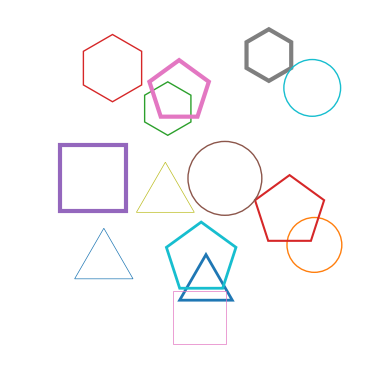[{"shape": "triangle", "thickness": 2, "radius": 0.39, "center": [0.535, 0.26]}, {"shape": "triangle", "thickness": 0.5, "radius": 0.44, "center": [0.27, 0.32]}, {"shape": "circle", "thickness": 1, "radius": 0.36, "center": [0.817, 0.364]}, {"shape": "hexagon", "thickness": 1, "radius": 0.35, "center": [0.436, 0.718]}, {"shape": "hexagon", "thickness": 1, "radius": 0.44, "center": [0.292, 0.823]}, {"shape": "pentagon", "thickness": 1.5, "radius": 0.47, "center": [0.752, 0.451]}, {"shape": "square", "thickness": 3, "radius": 0.43, "center": [0.241, 0.537]}, {"shape": "circle", "thickness": 1, "radius": 0.48, "center": [0.584, 0.537]}, {"shape": "pentagon", "thickness": 3, "radius": 0.41, "center": [0.465, 0.763]}, {"shape": "square", "thickness": 0.5, "radius": 0.35, "center": [0.519, 0.176]}, {"shape": "hexagon", "thickness": 3, "radius": 0.34, "center": [0.698, 0.857]}, {"shape": "triangle", "thickness": 0.5, "radius": 0.43, "center": [0.429, 0.492]}, {"shape": "pentagon", "thickness": 2, "radius": 0.47, "center": [0.523, 0.328]}, {"shape": "circle", "thickness": 1, "radius": 0.37, "center": [0.811, 0.772]}]